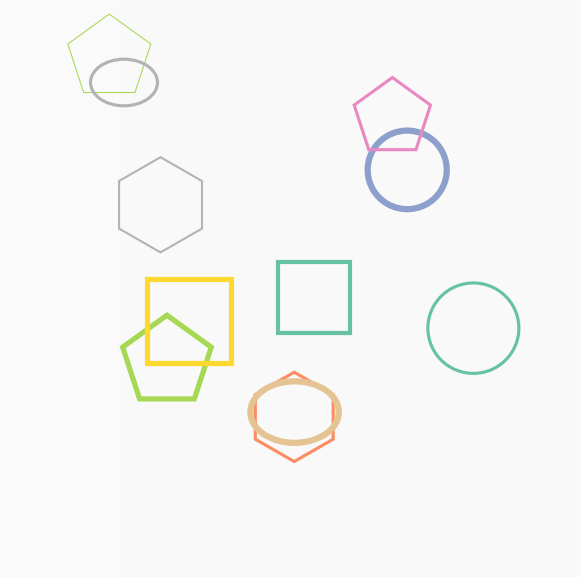[{"shape": "square", "thickness": 2, "radius": 0.31, "center": [0.541, 0.484]}, {"shape": "circle", "thickness": 1.5, "radius": 0.39, "center": [0.814, 0.431]}, {"shape": "hexagon", "thickness": 1.5, "radius": 0.39, "center": [0.506, 0.277]}, {"shape": "circle", "thickness": 3, "radius": 0.34, "center": [0.701, 0.705]}, {"shape": "pentagon", "thickness": 1.5, "radius": 0.35, "center": [0.675, 0.796]}, {"shape": "pentagon", "thickness": 2.5, "radius": 0.4, "center": [0.287, 0.373]}, {"shape": "pentagon", "thickness": 0.5, "radius": 0.38, "center": [0.188, 0.9]}, {"shape": "square", "thickness": 2.5, "radius": 0.36, "center": [0.325, 0.443]}, {"shape": "oval", "thickness": 3, "radius": 0.38, "center": [0.507, 0.286]}, {"shape": "oval", "thickness": 1.5, "radius": 0.29, "center": [0.213, 0.856]}, {"shape": "hexagon", "thickness": 1, "radius": 0.41, "center": [0.276, 0.645]}]